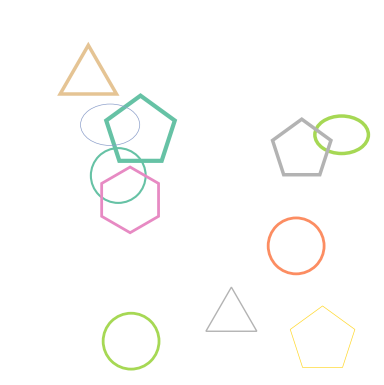[{"shape": "pentagon", "thickness": 3, "radius": 0.47, "center": [0.365, 0.658]}, {"shape": "circle", "thickness": 1.5, "radius": 0.36, "center": [0.307, 0.544]}, {"shape": "circle", "thickness": 2, "radius": 0.36, "center": [0.769, 0.361]}, {"shape": "oval", "thickness": 0.5, "radius": 0.38, "center": [0.286, 0.676]}, {"shape": "hexagon", "thickness": 2, "radius": 0.43, "center": [0.338, 0.481]}, {"shape": "oval", "thickness": 2.5, "radius": 0.35, "center": [0.887, 0.65]}, {"shape": "circle", "thickness": 2, "radius": 0.36, "center": [0.34, 0.114]}, {"shape": "pentagon", "thickness": 0.5, "radius": 0.44, "center": [0.838, 0.117]}, {"shape": "triangle", "thickness": 2.5, "radius": 0.42, "center": [0.229, 0.798]}, {"shape": "triangle", "thickness": 1, "radius": 0.38, "center": [0.601, 0.178]}, {"shape": "pentagon", "thickness": 2.5, "radius": 0.4, "center": [0.784, 0.611]}]